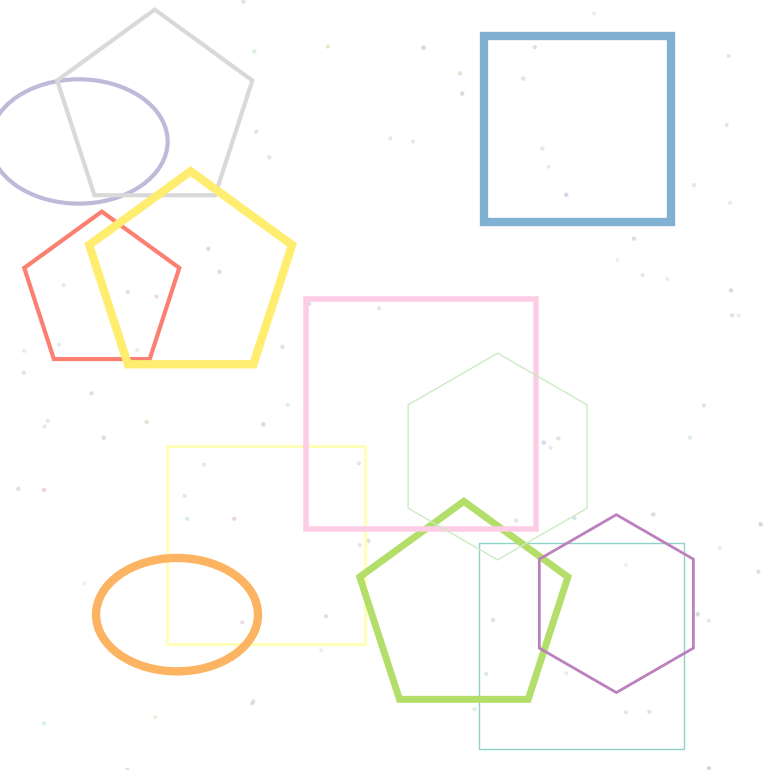[{"shape": "square", "thickness": 0.5, "radius": 0.67, "center": [0.755, 0.161]}, {"shape": "square", "thickness": 1, "radius": 0.64, "center": [0.345, 0.292]}, {"shape": "oval", "thickness": 1.5, "radius": 0.58, "center": [0.102, 0.816]}, {"shape": "pentagon", "thickness": 1.5, "radius": 0.53, "center": [0.132, 0.619]}, {"shape": "square", "thickness": 3, "radius": 0.61, "center": [0.75, 0.833]}, {"shape": "oval", "thickness": 3, "radius": 0.53, "center": [0.23, 0.202]}, {"shape": "pentagon", "thickness": 2.5, "radius": 0.71, "center": [0.602, 0.207]}, {"shape": "square", "thickness": 2, "radius": 0.75, "center": [0.547, 0.463]}, {"shape": "pentagon", "thickness": 1.5, "radius": 0.67, "center": [0.201, 0.854]}, {"shape": "hexagon", "thickness": 1, "radius": 0.58, "center": [0.8, 0.216]}, {"shape": "hexagon", "thickness": 0.5, "radius": 0.67, "center": [0.646, 0.407]}, {"shape": "pentagon", "thickness": 3, "radius": 0.69, "center": [0.248, 0.639]}]